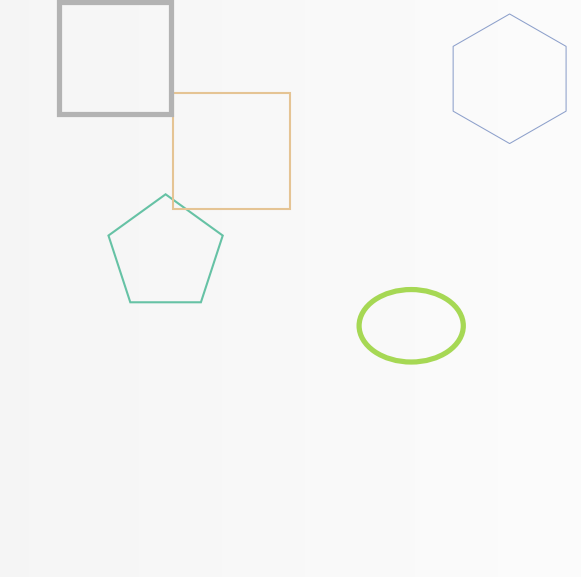[{"shape": "pentagon", "thickness": 1, "radius": 0.52, "center": [0.285, 0.559]}, {"shape": "hexagon", "thickness": 0.5, "radius": 0.56, "center": [0.877, 0.863]}, {"shape": "oval", "thickness": 2.5, "radius": 0.45, "center": [0.707, 0.435]}, {"shape": "square", "thickness": 1, "radius": 0.5, "center": [0.398, 0.737]}, {"shape": "square", "thickness": 2.5, "radius": 0.49, "center": [0.198, 0.9]}]